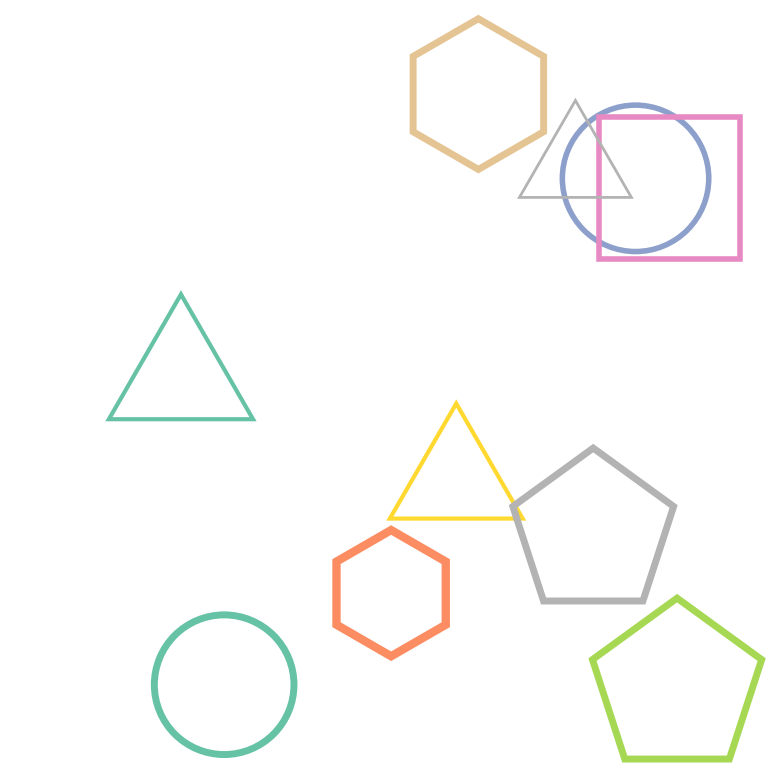[{"shape": "circle", "thickness": 2.5, "radius": 0.45, "center": [0.291, 0.111]}, {"shape": "triangle", "thickness": 1.5, "radius": 0.54, "center": [0.235, 0.51]}, {"shape": "hexagon", "thickness": 3, "radius": 0.41, "center": [0.508, 0.23]}, {"shape": "circle", "thickness": 2, "radius": 0.48, "center": [0.825, 0.768]}, {"shape": "square", "thickness": 2, "radius": 0.46, "center": [0.869, 0.756]}, {"shape": "pentagon", "thickness": 2.5, "radius": 0.58, "center": [0.879, 0.108]}, {"shape": "triangle", "thickness": 1.5, "radius": 0.5, "center": [0.593, 0.376]}, {"shape": "hexagon", "thickness": 2.5, "radius": 0.49, "center": [0.621, 0.878]}, {"shape": "pentagon", "thickness": 2.5, "radius": 0.55, "center": [0.77, 0.308]}, {"shape": "triangle", "thickness": 1, "radius": 0.42, "center": [0.747, 0.786]}]